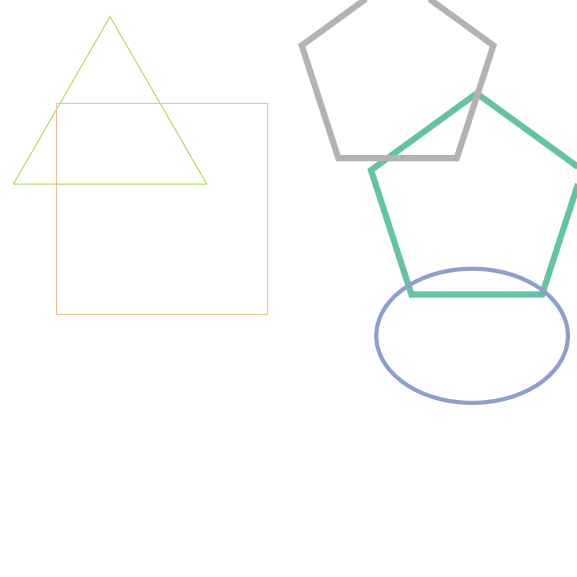[{"shape": "pentagon", "thickness": 3, "radius": 0.96, "center": [0.826, 0.645]}, {"shape": "oval", "thickness": 2, "radius": 0.83, "center": [0.817, 0.418]}, {"shape": "triangle", "thickness": 0.5, "radius": 0.97, "center": [0.191, 0.777]}, {"shape": "square", "thickness": 0.5, "radius": 0.91, "center": [0.279, 0.638]}, {"shape": "pentagon", "thickness": 3, "radius": 0.87, "center": [0.688, 0.866]}]